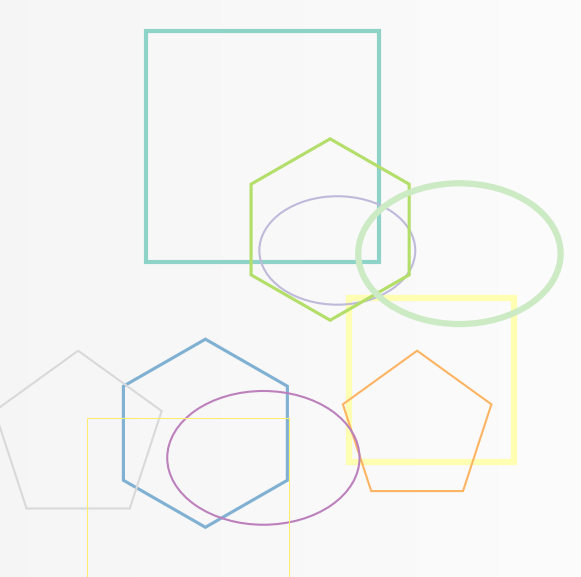[{"shape": "square", "thickness": 2, "radius": 1.0, "center": [0.452, 0.745]}, {"shape": "square", "thickness": 3, "radius": 0.71, "center": [0.742, 0.341]}, {"shape": "oval", "thickness": 1, "radius": 0.67, "center": [0.58, 0.565]}, {"shape": "hexagon", "thickness": 1.5, "radius": 0.81, "center": [0.353, 0.249]}, {"shape": "pentagon", "thickness": 1, "radius": 0.67, "center": [0.718, 0.257]}, {"shape": "hexagon", "thickness": 1.5, "radius": 0.79, "center": [0.568, 0.602]}, {"shape": "pentagon", "thickness": 1, "radius": 0.76, "center": [0.134, 0.241]}, {"shape": "oval", "thickness": 1, "radius": 0.83, "center": [0.453, 0.206]}, {"shape": "oval", "thickness": 3, "radius": 0.87, "center": [0.79, 0.56]}, {"shape": "square", "thickness": 0.5, "radius": 0.87, "center": [0.324, 0.102]}]